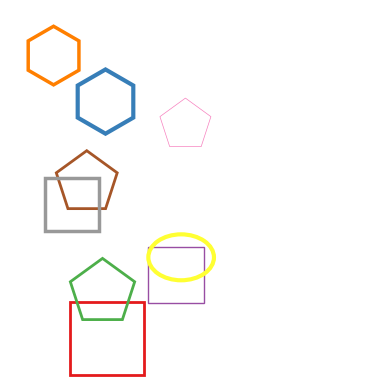[{"shape": "square", "thickness": 2, "radius": 0.48, "center": [0.278, 0.121]}, {"shape": "hexagon", "thickness": 3, "radius": 0.42, "center": [0.274, 0.736]}, {"shape": "pentagon", "thickness": 2, "radius": 0.44, "center": [0.266, 0.241]}, {"shape": "square", "thickness": 1, "radius": 0.36, "center": [0.458, 0.286]}, {"shape": "hexagon", "thickness": 2.5, "radius": 0.38, "center": [0.139, 0.856]}, {"shape": "oval", "thickness": 3, "radius": 0.43, "center": [0.471, 0.332]}, {"shape": "pentagon", "thickness": 2, "radius": 0.42, "center": [0.225, 0.525]}, {"shape": "pentagon", "thickness": 0.5, "radius": 0.35, "center": [0.482, 0.676]}, {"shape": "square", "thickness": 2.5, "radius": 0.34, "center": [0.187, 0.47]}]